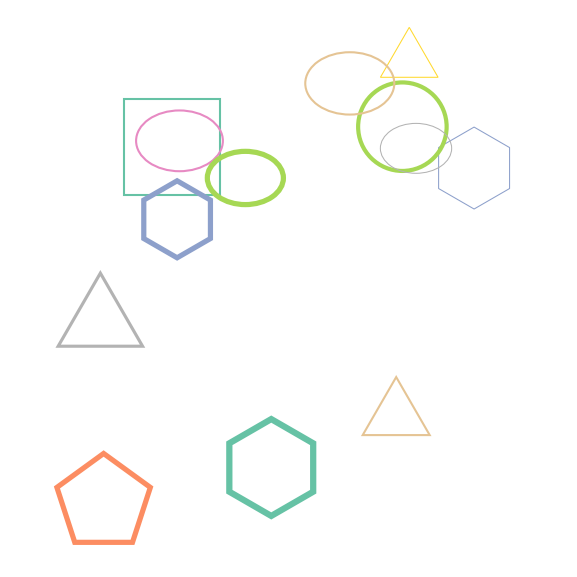[{"shape": "square", "thickness": 1, "radius": 0.42, "center": [0.298, 0.745]}, {"shape": "hexagon", "thickness": 3, "radius": 0.42, "center": [0.47, 0.19]}, {"shape": "pentagon", "thickness": 2.5, "radius": 0.43, "center": [0.179, 0.129]}, {"shape": "hexagon", "thickness": 0.5, "radius": 0.35, "center": [0.821, 0.708]}, {"shape": "hexagon", "thickness": 2.5, "radius": 0.33, "center": [0.307, 0.619]}, {"shape": "oval", "thickness": 1, "radius": 0.38, "center": [0.311, 0.755]}, {"shape": "oval", "thickness": 2.5, "radius": 0.33, "center": [0.425, 0.691]}, {"shape": "circle", "thickness": 2, "radius": 0.38, "center": [0.697, 0.78]}, {"shape": "triangle", "thickness": 0.5, "radius": 0.29, "center": [0.709, 0.894]}, {"shape": "triangle", "thickness": 1, "radius": 0.33, "center": [0.686, 0.279]}, {"shape": "oval", "thickness": 1, "radius": 0.39, "center": [0.606, 0.855]}, {"shape": "oval", "thickness": 0.5, "radius": 0.31, "center": [0.72, 0.742]}, {"shape": "triangle", "thickness": 1.5, "radius": 0.42, "center": [0.174, 0.442]}]